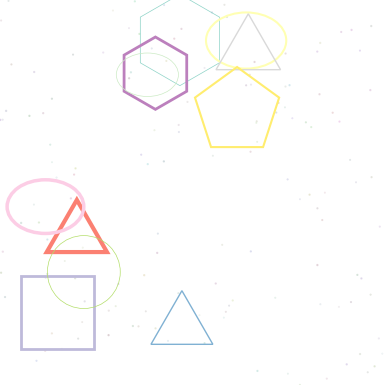[{"shape": "hexagon", "thickness": 0.5, "radius": 0.59, "center": [0.467, 0.896]}, {"shape": "oval", "thickness": 1.5, "radius": 0.52, "center": [0.639, 0.895]}, {"shape": "square", "thickness": 2, "radius": 0.48, "center": [0.15, 0.188]}, {"shape": "triangle", "thickness": 3, "radius": 0.45, "center": [0.2, 0.39]}, {"shape": "triangle", "thickness": 1, "radius": 0.46, "center": [0.472, 0.152]}, {"shape": "circle", "thickness": 0.5, "radius": 0.47, "center": [0.218, 0.293]}, {"shape": "oval", "thickness": 2.5, "radius": 0.5, "center": [0.118, 0.463]}, {"shape": "triangle", "thickness": 1, "radius": 0.48, "center": [0.645, 0.867]}, {"shape": "hexagon", "thickness": 2, "radius": 0.47, "center": [0.404, 0.81]}, {"shape": "oval", "thickness": 0.5, "radius": 0.4, "center": [0.383, 0.806]}, {"shape": "pentagon", "thickness": 1.5, "radius": 0.57, "center": [0.616, 0.711]}]